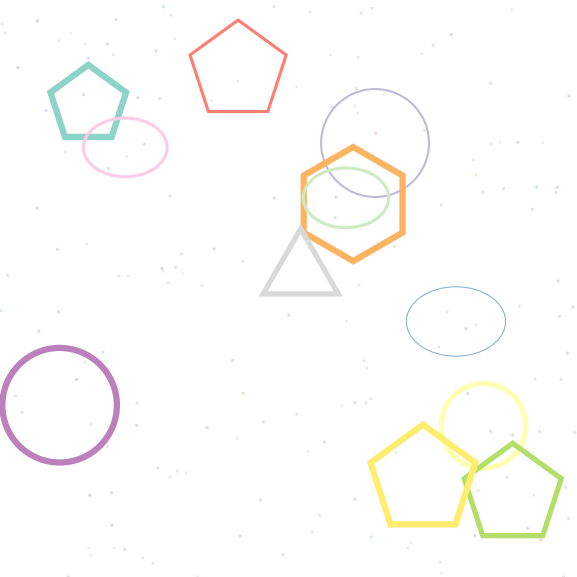[{"shape": "pentagon", "thickness": 3, "radius": 0.34, "center": [0.153, 0.818]}, {"shape": "circle", "thickness": 2.5, "radius": 0.37, "center": [0.837, 0.262]}, {"shape": "circle", "thickness": 1, "radius": 0.47, "center": [0.649, 0.752]}, {"shape": "pentagon", "thickness": 1.5, "radius": 0.44, "center": [0.412, 0.877]}, {"shape": "oval", "thickness": 0.5, "radius": 0.43, "center": [0.79, 0.442]}, {"shape": "hexagon", "thickness": 3, "radius": 0.49, "center": [0.612, 0.646]}, {"shape": "pentagon", "thickness": 2.5, "radius": 0.44, "center": [0.888, 0.143]}, {"shape": "oval", "thickness": 1.5, "radius": 0.36, "center": [0.217, 0.744]}, {"shape": "triangle", "thickness": 2.5, "radius": 0.38, "center": [0.521, 0.528]}, {"shape": "circle", "thickness": 3, "radius": 0.5, "center": [0.103, 0.297]}, {"shape": "oval", "thickness": 1.5, "radius": 0.37, "center": [0.599, 0.657]}, {"shape": "pentagon", "thickness": 3, "radius": 0.48, "center": [0.732, 0.168]}]